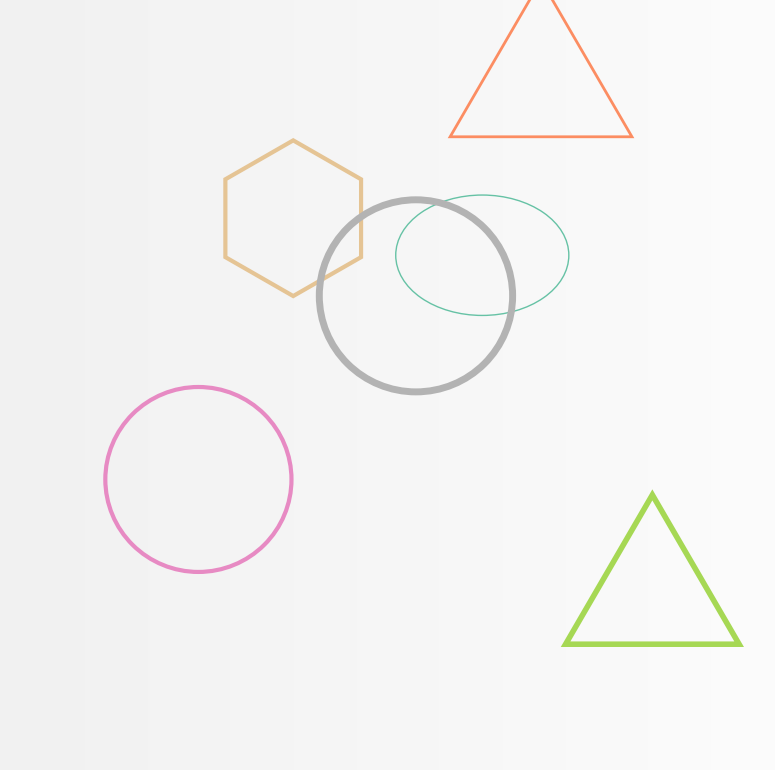[{"shape": "oval", "thickness": 0.5, "radius": 0.56, "center": [0.622, 0.669]}, {"shape": "triangle", "thickness": 1, "radius": 0.68, "center": [0.698, 0.89]}, {"shape": "circle", "thickness": 1.5, "radius": 0.6, "center": [0.256, 0.377]}, {"shape": "triangle", "thickness": 2, "radius": 0.65, "center": [0.842, 0.228]}, {"shape": "hexagon", "thickness": 1.5, "radius": 0.51, "center": [0.378, 0.717]}, {"shape": "circle", "thickness": 2.5, "radius": 0.62, "center": [0.537, 0.616]}]